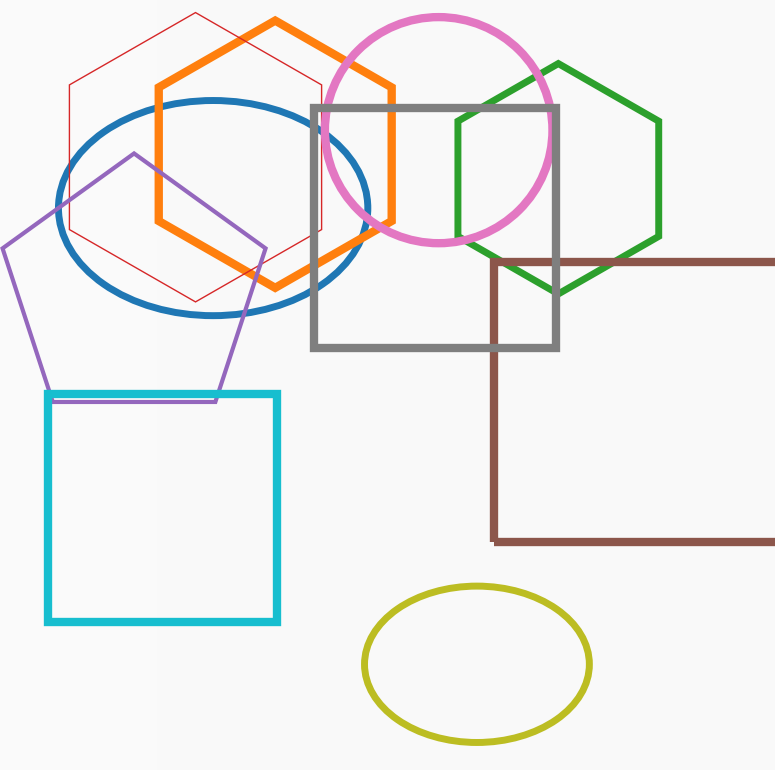[{"shape": "oval", "thickness": 2.5, "radius": 1.0, "center": [0.275, 0.73]}, {"shape": "hexagon", "thickness": 3, "radius": 0.87, "center": [0.355, 0.8]}, {"shape": "hexagon", "thickness": 2.5, "radius": 0.75, "center": [0.72, 0.768]}, {"shape": "hexagon", "thickness": 0.5, "radius": 0.94, "center": [0.252, 0.796]}, {"shape": "pentagon", "thickness": 1.5, "radius": 0.89, "center": [0.173, 0.622]}, {"shape": "square", "thickness": 3, "radius": 0.91, "center": [0.82, 0.478]}, {"shape": "circle", "thickness": 3, "radius": 0.73, "center": [0.566, 0.831]}, {"shape": "square", "thickness": 3, "radius": 0.78, "center": [0.561, 0.704]}, {"shape": "oval", "thickness": 2.5, "radius": 0.73, "center": [0.615, 0.137]}, {"shape": "square", "thickness": 3, "radius": 0.74, "center": [0.21, 0.34]}]